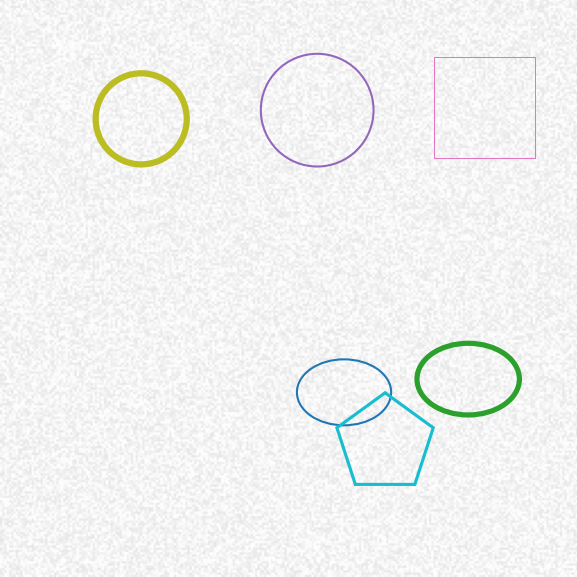[{"shape": "oval", "thickness": 1, "radius": 0.41, "center": [0.596, 0.32]}, {"shape": "oval", "thickness": 2.5, "radius": 0.44, "center": [0.811, 0.343]}, {"shape": "circle", "thickness": 1, "radius": 0.49, "center": [0.549, 0.808]}, {"shape": "square", "thickness": 0.5, "radius": 0.44, "center": [0.839, 0.812]}, {"shape": "circle", "thickness": 3, "radius": 0.39, "center": [0.245, 0.793]}, {"shape": "pentagon", "thickness": 1.5, "radius": 0.44, "center": [0.667, 0.231]}]